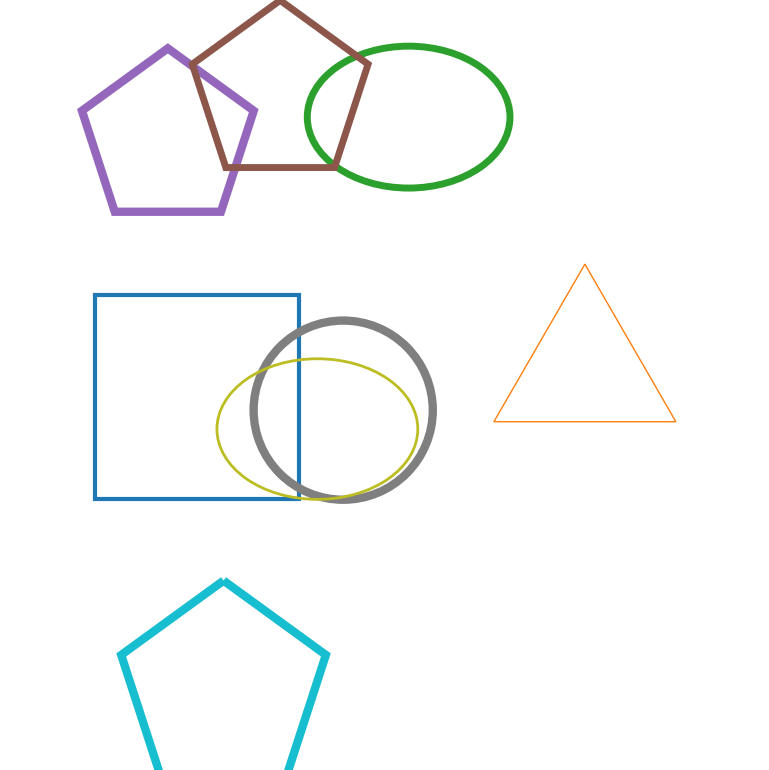[{"shape": "square", "thickness": 1.5, "radius": 0.66, "center": [0.255, 0.484]}, {"shape": "triangle", "thickness": 0.5, "radius": 0.68, "center": [0.76, 0.521]}, {"shape": "oval", "thickness": 2.5, "radius": 0.66, "center": [0.531, 0.848]}, {"shape": "pentagon", "thickness": 3, "radius": 0.59, "center": [0.218, 0.82]}, {"shape": "pentagon", "thickness": 2.5, "radius": 0.6, "center": [0.364, 0.88]}, {"shape": "circle", "thickness": 3, "radius": 0.58, "center": [0.446, 0.467]}, {"shape": "oval", "thickness": 1, "radius": 0.65, "center": [0.412, 0.443]}, {"shape": "pentagon", "thickness": 3, "radius": 0.7, "center": [0.29, 0.106]}]